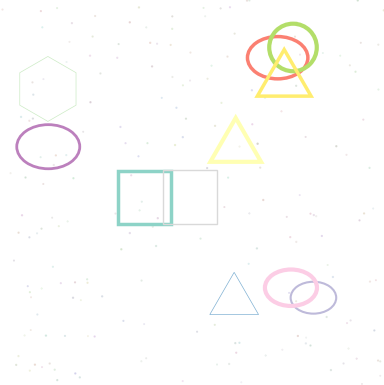[{"shape": "square", "thickness": 2.5, "radius": 0.35, "center": [0.375, 0.486]}, {"shape": "triangle", "thickness": 3, "radius": 0.38, "center": [0.612, 0.618]}, {"shape": "oval", "thickness": 1.5, "radius": 0.3, "center": [0.814, 0.227]}, {"shape": "oval", "thickness": 2.5, "radius": 0.39, "center": [0.721, 0.85]}, {"shape": "triangle", "thickness": 0.5, "radius": 0.37, "center": [0.608, 0.22]}, {"shape": "circle", "thickness": 3, "radius": 0.31, "center": [0.761, 0.877]}, {"shape": "oval", "thickness": 3, "radius": 0.34, "center": [0.756, 0.253]}, {"shape": "square", "thickness": 1, "radius": 0.35, "center": [0.494, 0.488]}, {"shape": "oval", "thickness": 2, "radius": 0.41, "center": [0.125, 0.619]}, {"shape": "hexagon", "thickness": 0.5, "radius": 0.42, "center": [0.124, 0.769]}, {"shape": "triangle", "thickness": 2.5, "radius": 0.4, "center": [0.738, 0.791]}]